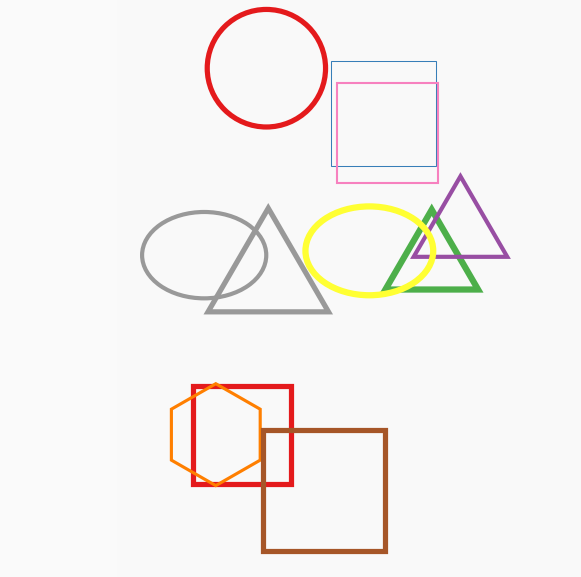[{"shape": "circle", "thickness": 2.5, "radius": 0.51, "center": [0.458, 0.881]}, {"shape": "square", "thickness": 2.5, "radius": 0.42, "center": [0.416, 0.245]}, {"shape": "square", "thickness": 0.5, "radius": 0.45, "center": [0.66, 0.802]}, {"shape": "triangle", "thickness": 3, "radius": 0.46, "center": [0.743, 0.544]}, {"shape": "triangle", "thickness": 2, "radius": 0.46, "center": [0.792, 0.601]}, {"shape": "hexagon", "thickness": 1.5, "radius": 0.44, "center": [0.371, 0.246]}, {"shape": "oval", "thickness": 3, "radius": 0.55, "center": [0.635, 0.565]}, {"shape": "square", "thickness": 2.5, "radius": 0.53, "center": [0.558, 0.15]}, {"shape": "square", "thickness": 1, "radius": 0.43, "center": [0.667, 0.769]}, {"shape": "oval", "thickness": 2, "radius": 0.53, "center": [0.351, 0.557]}, {"shape": "triangle", "thickness": 2.5, "radius": 0.6, "center": [0.462, 0.519]}]